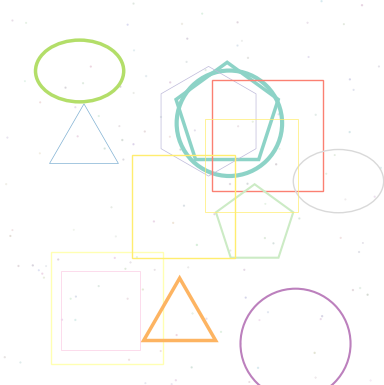[{"shape": "circle", "thickness": 3, "radius": 0.68, "center": [0.596, 0.68]}, {"shape": "pentagon", "thickness": 2.5, "radius": 0.7, "center": [0.59, 0.699]}, {"shape": "square", "thickness": 1, "radius": 0.73, "center": [0.278, 0.201]}, {"shape": "hexagon", "thickness": 0.5, "radius": 0.71, "center": [0.542, 0.685]}, {"shape": "square", "thickness": 1, "radius": 0.72, "center": [0.695, 0.648]}, {"shape": "triangle", "thickness": 0.5, "radius": 0.52, "center": [0.218, 0.627]}, {"shape": "triangle", "thickness": 2.5, "radius": 0.54, "center": [0.467, 0.17]}, {"shape": "oval", "thickness": 2.5, "radius": 0.57, "center": [0.207, 0.816]}, {"shape": "square", "thickness": 0.5, "radius": 0.52, "center": [0.261, 0.193]}, {"shape": "oval", "thickness": 1, "radius": 0.59, "center": [0.879, 0.53]}, {"shape": "circle", "thickness": 1.5, "radius": 0.71, "center": [0.768, 0.107]}, {"shape": "pentagon", "thickness": 1.5, "radius": 0.53, "center": [0.661, 0.416]}, {"shape": "square", "thickness": 0.5, "radius": 0.6, "center": [0.654, 0.569]}, {"shape": "square", "thickness": 1, "radius": 0.67, "center": [0.477, 0.464]}]